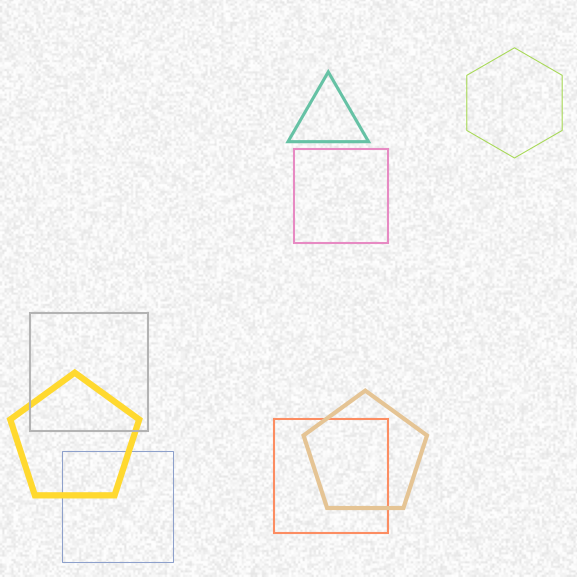[{"shape": "triangle", "thickness": 1.5, "radius": 0.4, "center": [0.568, 0.794]}, {"shape": "square", "thickness": 1, "radius": 0.49, "center": [0.574, 0.175]}, {"shape": "square", "thickness": 0.5, "radius": 0.48, "center": [0.204, 0.122]}, {"shape": "square", "thickness": 1, "radius": 0.41, "center": [0.59, 0.659]}, {"shape": "hexagon", "thickness": 0.5, "radius": 0.48, "center": [0.891, 0.821]}, {"shape": "pentagon", "thickness": 3, "radius": 0.59, "center": [0.129, 0.236]}, {"shape": "pentagon", "thickness": 2, "radius": 0.56, "center": [0.632, 0.21]}, {"shape": "square", "thickness": 1, "radius": 0.51, "center": [0.154, 0.355]}]